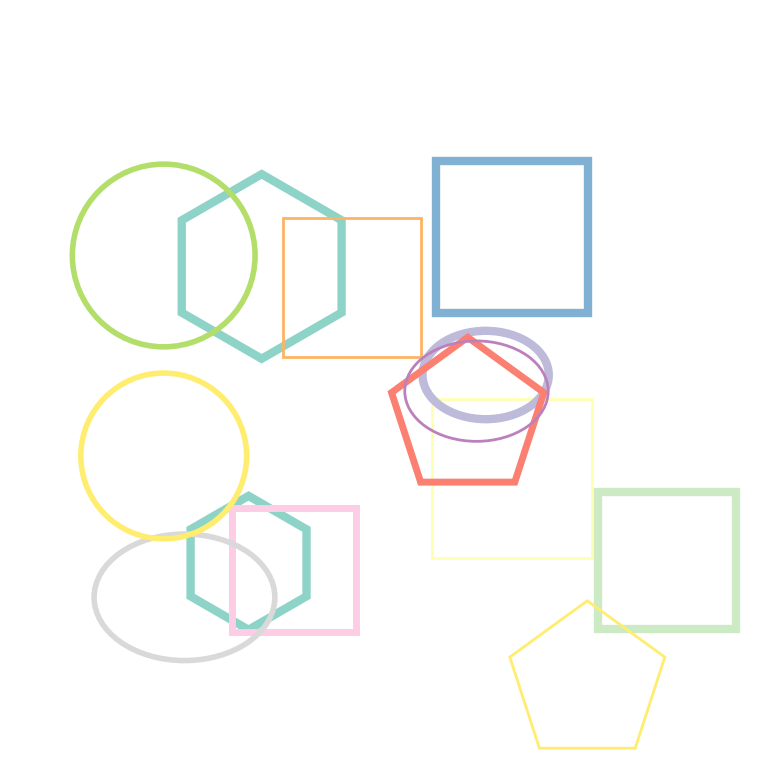[{"shape": "hexagon", "thickness": 3, "radius": 0.43, "center": [0.323, 0.269]}, {"shape": "hexagon", "thickness": 3, "radius": 0.6, "center": [0.34, 0.654]}, {"shape": "square", "thickness": 1, "radius": 0.52, "center": [0.665, 0.378]}, {"shape": "oval", "thickness": 3, "radius": 0.41, "center": [0.631, 0.513]}, {"shape": "pentagon", "thickness": 2.5, "radius": 0.52, "center": [0.607, 0.458]}, {"shape": "square", "thickness": 3, "radius": 0.49, "center": [0.665, 0.692]}, {"shape": "square", "thickness": 1, "radius": 0.45, "center": [0.457, 0.626]}, {"shape": "circle", "thickness": 2, "radius": 0.59, "center": [0.213, 0.668]}, {"shape": "square", "thickness": 2.5, "radius": 0.4, "center": [0.381, 0.26]}, {"shape": "oval", "thickness": 2, "radius": 0.59, "center": [0.24, 0.224]}, {"shape": "oval", "thickness": 1, "radius": 0.47, "center": [0.619, 0.492]}, {"shape": "square", "thickness": 3, "radius": 0.45, "center": [0.866, 0.272]}, {"shape": "pentagon", "thickness": 1, "radius": 0.53, "center": [0.763, 0.114]}, {"shape": "circle", "thickness": 2, "radius": 0.54, "center": [0.213, 0.408]}]